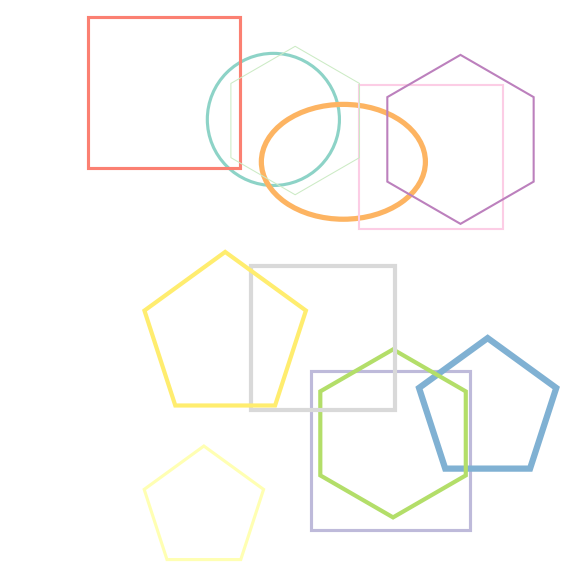[{"shape": "circle", "thickness": 1.5, "radius": 0.57, "center": [0.473, 0.792]}, {"shape": "pentagon", "thickness": 1.5, "radius": 0.54, "center": [0.353, 0.118]}, {"shape": "square", "thickness": 1.5, "radius": 0.69, "center": [0.677, 0.22]}, {"shape": "square", "thickness": 1.5, "radius": 0.66, "center": [0.284, 0.839]}, {"shape": "pentagon", "thickness": 3, "radius": 0.62, "center": [0.844, 0.289]}, {"shape": "oval", "thickness": 2.5, "radius": 0.71, "center": [0.595, 0.719]}, {"shape": "hexagon", "thickness": 2, "radius": 0.73, "center": [0.681, 0.249]}, {"shape": "square", "thickness": 1, "radius": 0.62, "center": [0.746, 0.727]}, {"shape": "square", "thickness": 2, "radius": 0.63, "center": [0.559, 0.414]}, {"shape": "hexagon", "thickness": 1, "radius": 0.73, "center": [0.797, 0.758]}, {"shape": "hexagon", "thickness": 0.5, "radius": 0.64, "center": [0.511, 0.79]}, {"shape": "pentagon", "thickness": 2, "radius": 0.73, "center": [0.39, 0.416]}]